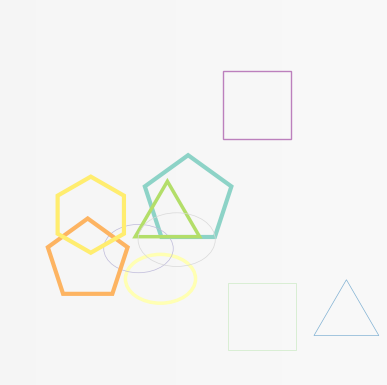[{"shape": "pentagon", "thickness": 3, "radius": 0.59, "center": [0.485, 0.479]}, {"shape": "oval", "thickness": 2.5, "radius": 0.45, "center": [0.414, 0.276]}, {"shape": "oval", "thickness": 0.5, "radius": 0.45, "center": [0.357, 0.354]}, {"shape": "triangle", "thickness": 0.5, "radius": 0.48, "center": [0.894, 0.177]}, {"shape": "pentagon", "thickness": 3, "radius": 0.54, "center": [0.226, 0.324]}, {"shape": "triangle", "thickness": 2.5, "radius": 0.48, "center": [0.432, 0.433]}, {"shape": "oval", "thickness": 0.5, "radius": 0.5, "center": [0.456, 0.378]}, {"shape": "square", "thickness": 1, "radius": 0.44, "center": [0.663, 0.727]}, {"shape": "square", "thickness": 0.5, "radius": 0.44, "center": [0.676, 0.178]}, {"shape": "hexagon", "thickness": 3, "radius": 0.49, "center": [0.234, 0.442]}]